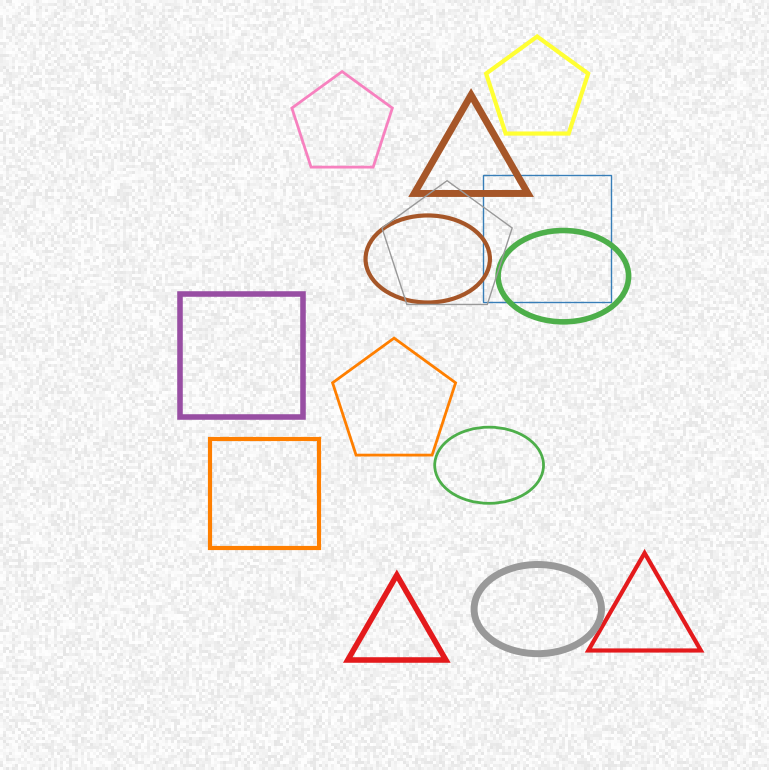[{"shape": "triangle", "thickness": 1.5, "radius": 0.42, "center": [0.837, 0.197]}, {"shape": "triangle", "thickness": 2, "radius": 0.37, "center": [0.515, 0.18]}, {"shape": "square", "thickness": 0.5, "radius": 0.41, "center": [0.71, 0.69]}, {"shape": "oval", "thickness": 1, "radius": 0.35, "center": [0.635, 0.396]}, {"shape": "oval", "thickness": 2, "radius": 0.42, "center": [0.732, 0.641]}, {"shape": "square", "thickness": 2, "radius": 0.4, "center": [0.313, 0.539]}, {"shape": "square", "thickness": 1.5, "radius": 0.36, "center": [0.344, 0.359]}, {"shape": "pentagon", "thickness": 1, "radius": 0.42, "center": [0.512, 0.477]}, {"shape": "pentagon", "thickness": 1.5, "radius": 0.35, "center": [0.698, 0.883]}, {"shape": "triangle", "thickness": 2.5, "radius": 0.43, "center": [0.612, 0.791]}, {"shape": "oval", "thickness": 1.5, "radius": 0.4, "center": [0.555, 0.664]}, {"shape": "pentagon", "thickness": 1, "radius": 0.34, "center": [0.444, 0.838]}, {"shape": "oval", "thickness": 2.5, "radius": 0.41, "center": [0.698, 0.209]}, {"shape": "pentagon", "thickness": 0.5, "radius": 0.44, "center": [0.581, 0.676]}]